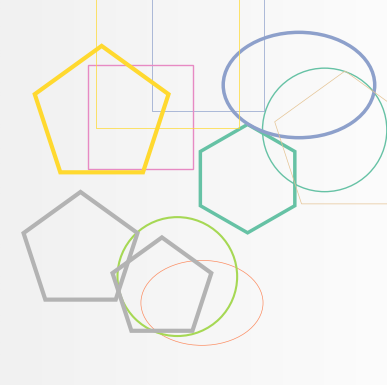[{"shape": "hexagon", "thickness": 2.5, "radius": 0.7, "center": [0.639, 0.536]}, {"shape": "circle", "thickness": 1, "radius": 0.8, "center": [0.838, 0.663]}, {"shape": "oval", "thickness": 0.5, "radius": 0.79, "center": [0.521, 0.213]}, {"shape": "oval", "thickness": 2.5, "radius": 0.98, "center": [0.772, 0.779]}, {"shape": "square", "thickness": 0.5, "radius": 0.72, "center": [0.536, 0.857]}, {"shape": "square", "thickness": 1, "radius": 0.67, "center": [0.362, 0.696]}, {"shape": "circle", "thickness": 1.5, "radius": 0.77, "center": [0.458, 0.282]}, {"shape": "pentagon", "thickness": 3, "radius": 0.91, "center": [0.262, 0.699]}, {"shape": "square", "thickness": 0.5, "radius": 0.93, "center": [0.432, 0.853]}, {"shape": "pentagon", "thickness": 0.5, "radius": 0.95, "center": [0.89, 0.625]}, {"shape": "pentagon", "thickness": 3, "radius": 0.67, "center": [0.418, 0.249]}, {"shape": "pentagon", "thickness": 3, "radius": 0.77, "center": [0.208, 0.347]}]